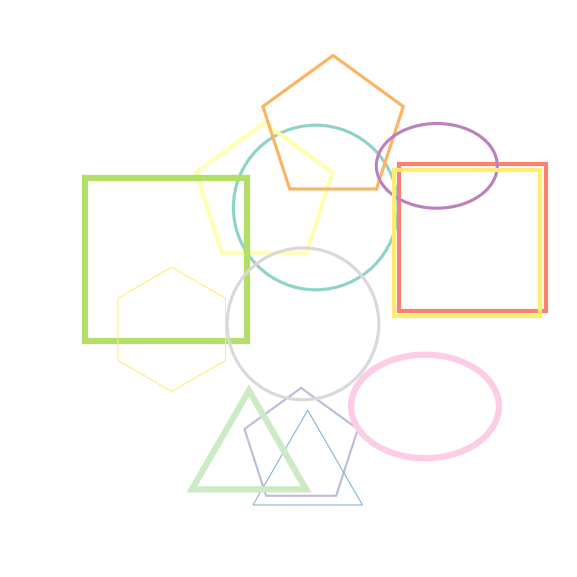[{"shape": "circle", "thickness": 1.5, "radius": 0.71, "center": [0.547, 0.64]}, {"shape": "pentagon", "thickness": 2, "radius": 0.62, "center": [0.458, 0.662]}, {"shape": "pentagon", "thickness": 1, "radius": 0.52, "center": [0.521, 0.224]}, {"shape": "square", "thickness": 2, "radius": 0.64, "center": [0.818, 0.587]}, {"shape": "triangle", "thickness": 0.5, "radius": 0.55, "center": [0.533, 0.179]}, {"shape": "pentagon", "thickness": 1.5, "radius": 0.64, "center": [0.577, 0.775]}, {"shape": "square", "thickness": 3, "radius": 0.7, "center": [0.287, 0.55]}, {"shape": "oval", "thickness": 3, "radius": 0.64, "center": [0.736, 0.295]}, {"shape": "circle", "thickness": 1.5, "radius": 0.66, "center": [0.525, 0.438]}, {"shape": "oval", "thickness": 1.5, "radius": 0.52, "center": [0.756, 0.712]}, {"shape": "triangle", "thickness": 3, "radius": 0.57, "center": [0.431, 0.209]}, {"shape": "hexagon", "thickness": 0.5, "radius": 0.54, "center": [0.297, 0.429]}, {"shape": "square", "thickness": 2, "radius": 0.63, "center": [0.808, 0.578]}]